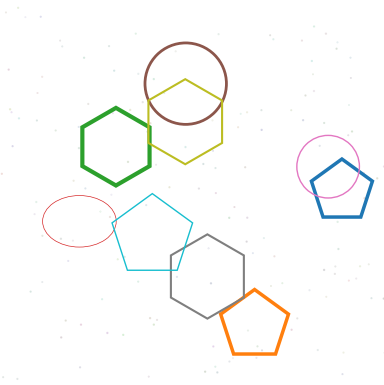[{"shape": "pentagon", "thickness": 2.5, "radius": 0.42, "center": [0.888, 0.504]}, {"shape": "pentagon", "thickness": 2.5, "radius": 0.46, "center": [0.661, 0.155]}, {"shape": "hexagon", "thickness": 3, "radius": 0.5, "center": [0.301, 0.619]}, {"shape": "oval", "thickness": 0.5, "radius": 0.48, "center": [0.206, 0.425]}, {"shape": "circle", "thickness": 2, "radius": 0.53, "center": [0.482, 0.783]}, {"shape": "circle", "thickness": 1, "radius": 0.41, "center": [0.852, 0.567]}, {"shape": "hexagon", "thickness": 1.5, "radius": 0.55, "center": [0.539, 0.282]}, {"shape": "hexagon", "thickness": 1.5, "radius": 0.55, "center": [0.481, 0.684]}, {"shape": "pentagon", "thickness": 1, "radius": 0.55, "center": [0.396, 0.387]}]